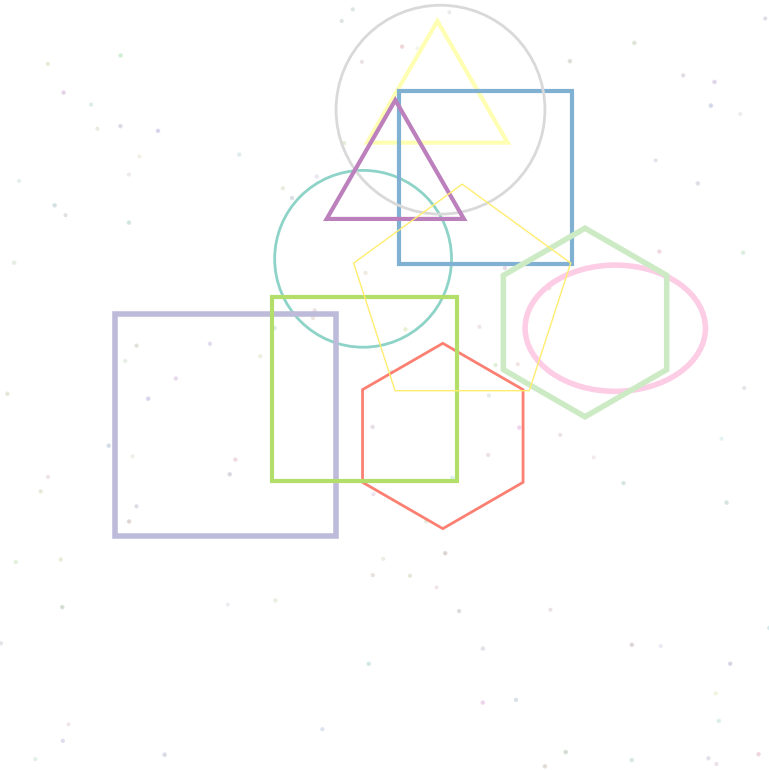[{"shape": "circle", "thickness": 1, "radius": 0.57, "center": [0.472, 0.664]}, {"shape": "triangle", "thickness": 1.5, "radius": 0.53, "center": [0.568, 0.867]}, {"shape": "square", "thickness": 2, "radius": 0.72, "center": [0.293, 0.448]}, {"shape": "hexagon", "thickness": 1, "radius": 0.6, "center": [0.575, 0.434]}, {"shape": "square", "thickness": 1.5, "radius": 0.56, "center": [0.631, 0.77]}, {"shape": "square", "thickness": 1.5, "radius": 0.6, "center": [0.473, 0.495]}, {"shape": "oval", "thickness": 2, "radius": 0.59, "center": [0.799, 0.574]}, {"shape": "circle", "thickness": 1, "radius": 0.68, "center": [0.572, 0.858]}, {"shape": "triangle", "thickness": 1.5, "radius": 0.51, "center": [0.513, 0.767]}, {"shape": "hexagon", "thickness": 2, "radius": 0.61, "center": [0.76, 0.581]}, {"shape": "pentagon", "thickness": 0.5, "radius": 0.74, "center": [0.6, 0.613]}]